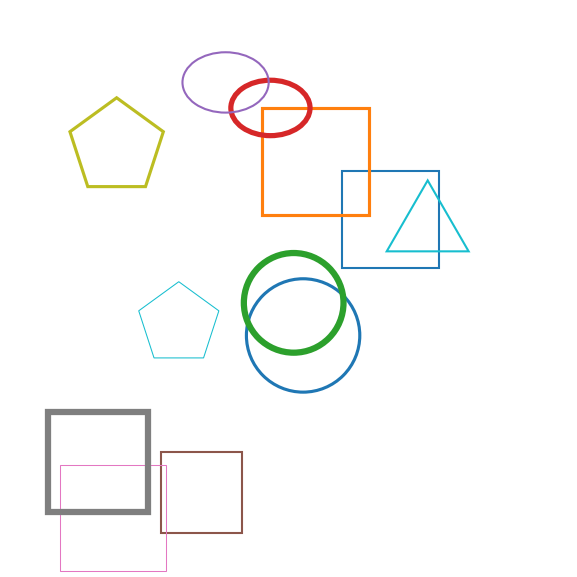[{"shape": "square", "thickness": 1, "radius": 0.42, "center": [0.677, 0.619]}, {"shape": "circle", "thickness": 1.5, "radius": 0.49, "center": [0.525, 0.418]}, {"shape": "square", "thickness": 1.5, "radius": 0.46, "center": [0.546, 0.72]}, {"shape": "circle", "thickness": 3, "radius": 0.43, "center": [0.509, 0.475]}, {"shape": "oval", "thickness": 2.5, "radius": 0.34, "center": [0.468, 0.812]}, {"shape": "oval", "thickness": 1, "radius": 0.37, "center": [0.391, 0.856]}, {"shape": "square", "thickness": 1, "radius": 0.35, "center": [0.349, 0.147]}, {"shape": "square", "thickness": 0.5, "radius": 0.46, "center": [0.196, 0.102]}, {"shape": "square", "thickness": 3, "radius": 0.43, "center": [0.169, 0.199]}, {"shape": "pentagon", "thickness": 1.5, "radius": 0.43, "center": [0.202, 0.745]}, {"shape": "pentagon", "thickness": 0.5, "radius": 0.36, "center": [0.31, 0.438]}, {"shape": "triangle", "thickness": 1, "radius": 0.41, "center": [0.741, 0.605]}]